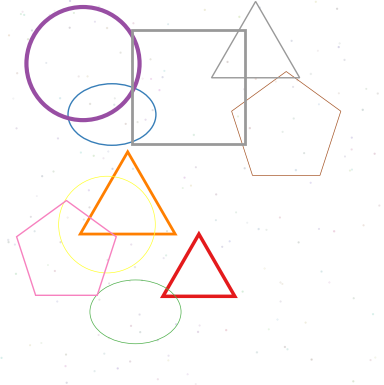[{"shape": "triangle", "thickness": 2.5, "radius": 0.54, "center": [0.517, 0.284]}, {"shape": "oval", "thickness": 1, "radius": 0.57, "center": [0.291, 0.703]}, {"shape": "oval", "thickness": 0.5, "radius": 0.59, "center": [0.352, 0.19]}, {"shape": "circle", "thickness": 3, "radius": 0.73, "center": [0.216, 0.835]}, {"shape": "triangle", "thickness": 2, "radius": 0.71, "center": [0.332, 0.463]}, {"shape": "circle", "thickness": 0.5, "radius": 0.63, "center": [0.278, 0.417]}, {"shape": "pentagon", "thickness": 0.5, "radius": 0.75, "center": [0.743, 0.665]}, {"shape": "pentagon", "thickness": 1, "radius": 0.68, "center": [0.173, 0.343]}, {"shape": "square", "thickness": 2, "radius": 0.74, "center": [0.49, 0.775]}, {"shape": "triangle", "thickness": 1, "radius": 0.66, "center": [0.664, 0.864]}]